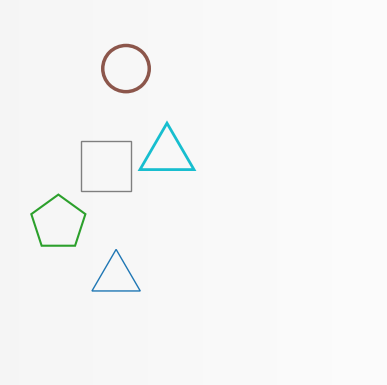[{"shape": "triangle", "thickness": 1, "radius": 0.36, "center": [0.3, 0.28]}, {"shape": "pentagon", "thickness": 1.5, "radius": 0.37, "center": [0.151, 0.421]}, {"shape": "circle", "thickness": 2.5, "radius": 0.3, "center": [0.325, 0.822]}, {"shape": "square", "thickness": 1, "radius": 0.32, "center": [0.274, 0.569]}, {"shape": "triangle", "thickness": 2, "radius": 0.4, "center": [0.431, 0.6]}]